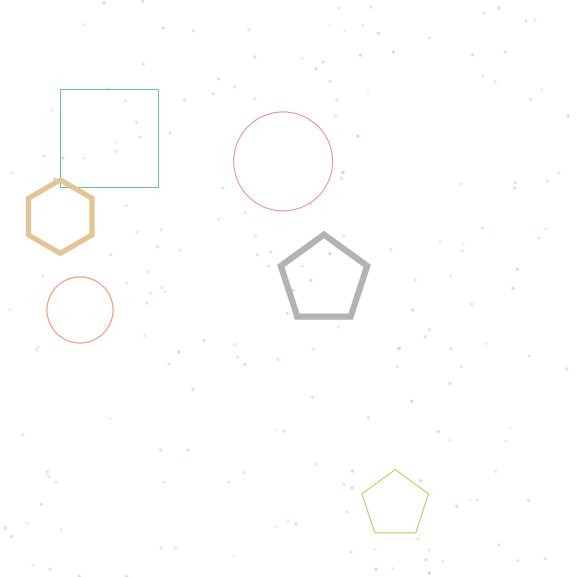[{"shape": "square", "thickness": 0.5, "radius": 0.42, "center": [0.189, 0.76]}, {"shape": "circle", "thickness": 0.5, "radius": 0.29, "center": [0.139, 0.462]}, {"shape": "circle", "thickness": 0.5, "radius": 0.43, "center": [0.49, 0.72]}, {"shape": "pentagon", "thickness": 0.5, "radius": 0.3, "center": [0.684, 0.125]}, {"shape": "hexagon", "thickness": 2.5, "radius": 0.32, "center": [0.104, 0.624]}, {"shape": "pentagon", "thickness": 3, "radius": 0.39, "center": [0.561, 0.514]}]